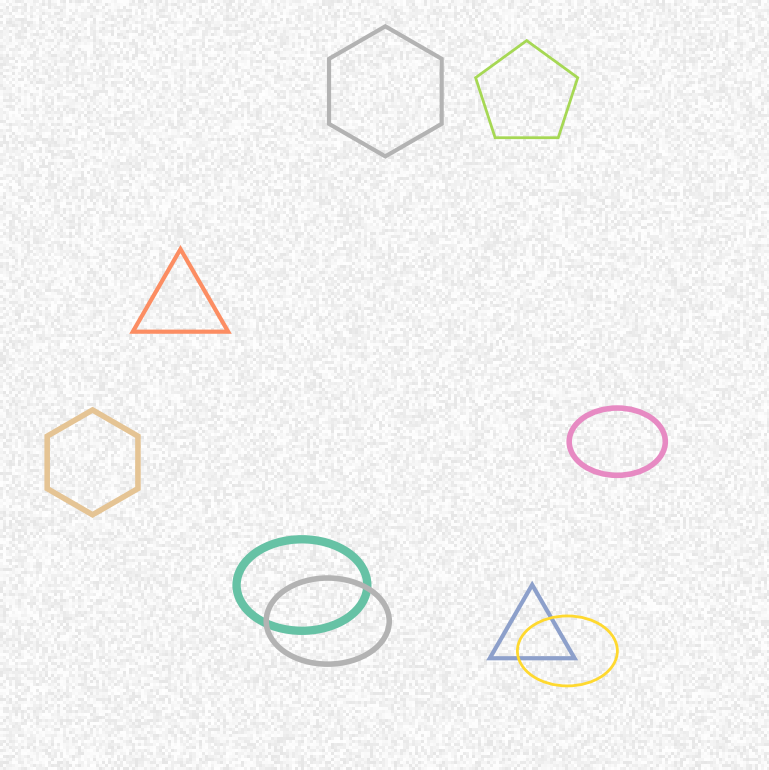[{"shape": "oval", "thickness": 3, "radius": 0.42, "center": [0.392, 0.24]}, {"shape": "triangle", "thickness": 1.5, "radius": 0.36, "center": [0.234, 0.605]}, {"shape": "triangle", "thickness": 1.5, "radius": 0.32, "center": [0.691, 0.177]}, {"shape": "oval", "thickness": 2, "radius": 0.31, "center": [0.802, 0.426]}, {"shape": "pentagon", "thickness": 1, "radius": 0.35, "center": [0.684, 0.878]}, {"shape": "oval", "thickness": 1, "radius": 0.32, "center": [0.737, 0.155]}, {"shape": "hexagon", "thickness": 2, "radius": 0.34, "center": [0.12, 0.4]}, {"shape": "hexagon", "thickness": 1.5, "radius": 0.42, "center": [0.5, 0.881]}, {"shape": "oval", "thickness": 2, "radius": 0.4, "center": [0.426, 0.193]}]